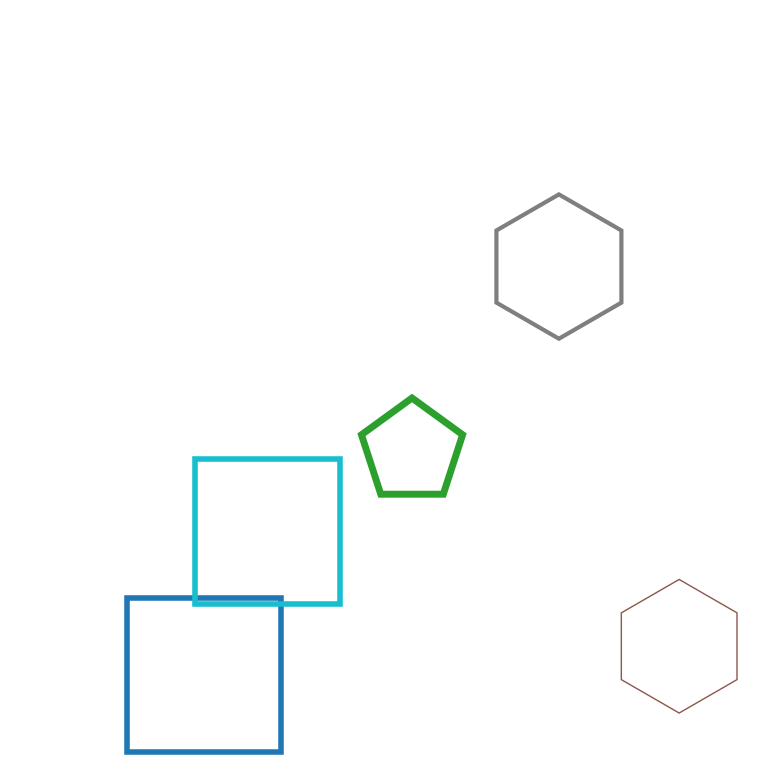[{"shape": "square", "thickness": 2, "radius": 0.5, "center": [0.265, 0.124]}, {"shape": "pentagon", "thickness": 2.5, "radius": 0.35, "center": [0.535, 0.414]}, {"shape": "hexagon", "thickness": 0.5, "radius": 0.43, "center": [0.882, 0.161]}, {"shape": "hexagon", "thickness": 1.5, "radius": 0.47, "center": [0.726, 0.654]}, {"shape": "square", "thickness": 2, "radius": 0.47, "center": [0.347, 0.31]}]